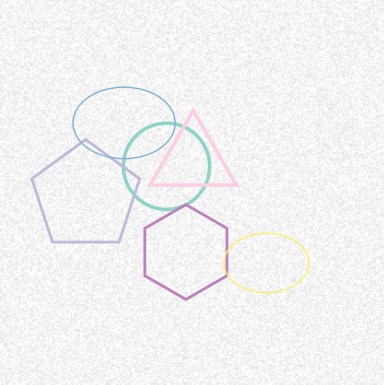[{"shape": "circle", "thickness": 2.5, "radius": 0.56, "center": [0.433, 0.568]}, {"shape": "pentagon", "thickness": 2, "radius": 0.74, "center": [0.223, 0.49]}, {"shape": "oval", "thickness": 1, "radius": 0.66, "center": [0.322, 0.681]}, {"shape": "triangle", "thickness": 2.5, "radius": 0.65, "center": [0.502, 0.584]}, {"shape": "hexagon", "thickness": 2, "radius": 0.62, "center": [0.483, 0.345]}, {"shape": "oval", "thickness": 1, "radius": 0.55, "center": [0.692, 0.317]}]